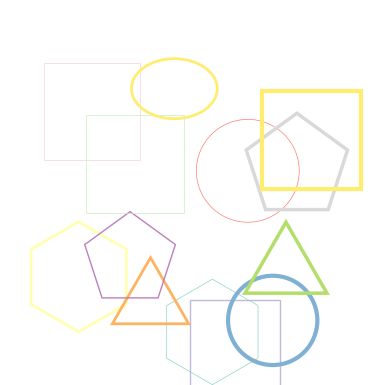[{"shape": "hexagon", "thickness": 0.5, "radius": 0.68, "center": [0.552, 0.138]}, {"shape": "hexagon", "thickness": 2, "radius": 0.71, "center": [0.204, 0.281]}, {"shape": "square", "thickness": 1, "radius": 0.59, "center": [0.61, 0.104]}, {"shape": "circle", "thickness": 0.5, "radius": 0.67, "center": [0.644, 0.556]}, {"shape": "circle", "thickness": 3, "radius": 0.58, "center": [0.708, 0.168]}, {"shape": "triangle", "thickness": 2, "radius": 0.57, "center": [0.391, 0.216]}, {"shape": "triangle", "thickness": 2.5, "radius": 0.61, "center": [0.743, 0.3]}, {"shape": "square", "thickness": 0.5, "radius": 0.63, "center": [0.238, 0.71]}, {"shape": "pentagon", "thickness": 2.5, "radius": 0.69, "center": [0.771, 0.568]}, {"shape": "pentagon", "thickness": 1, "radius": 0.62, "center": [0.338, 0.326]}, {"shape": "square", "thickness": 0.5, "radius": 0.64, "center": [0.351, 0.574]}, {"shape": "square", "thickness": 3, "radius": 0.64, "center": [0.809, 0.636]}, {"shape": "oval", "thickness": 2, "radius": 0.56, "center": [0.453, 0.77]}]